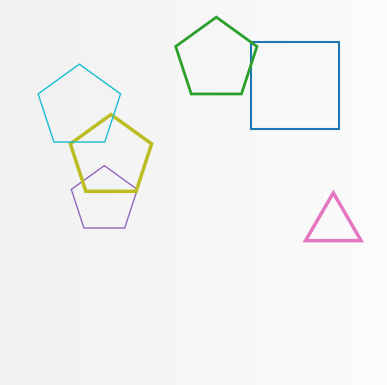[{"shape": "square", "thickness": 1.5, "radius": 0.57, "center": [0.761, 0.777]}, {"shape": "pentagon", "thickness": 2, "radius": 0.55, "center": [0.558, 0.845]}, {"shape": "pentagon", "thickness": 1, "radius": 0.45, "center": [0.269, 0.48]}, {"shape": "triangle", "thickness": 2.5, "radius": 0.41, "center": [0.86, 0.416]}, {"shape": "pentagon", "thickness": 2.5, "radius": 0.55, "center": [0.286, 0.592]}, {"shape": "pentagon", "thickness": 1, "radius": 0.56, "center": [0.205, 0.722]}]